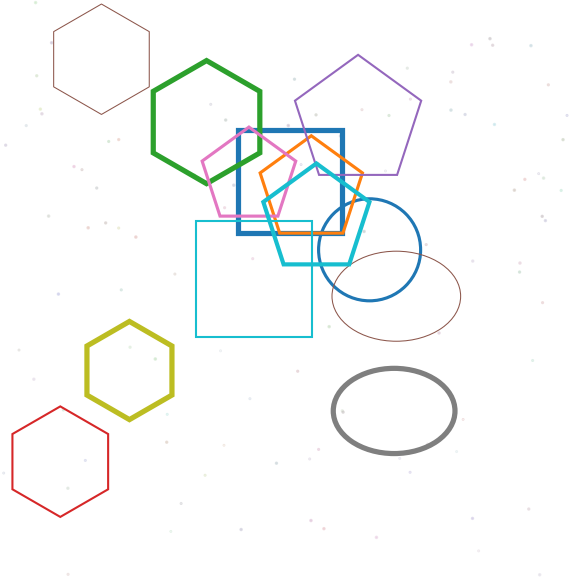[{"shape": "circle", "thickness": 1.5, "radius": 0.44, "center": [0.64, 0.567]}, {"shape": "square", "thickness": 2.5, "radius": 0.45, "center": [0.502, 0.685]}, {"shape": "pentagon", "thickness": 1.5, "radius": 0.47, "center": [0.539, 0.671]}, {"shape": "hexagon", "thickness": 2.5, "radius": 0.53, "center": [0.358, 0.788]}, {"shape": "hexagon", "thickness": 1, "radius": 0.48, "center": [0.104, 0.2]}, {"shape": "pentagon", "thickness": 1, "radius": 0.57, "center": [0.62, 0.789]}, {"shape": "hexagon", "thickness": 0.5, "radius": 0.48, "center": [0.176, 0.897]}, {"shape": "oval", "thickness": 0.5, "radius": 0.56, "center": [0.686, 0.486]}, {"shape": "pentagon", "thickness": 1.5, "radius": 0.43, "center": [0.431, 0.694]}, {"shape": "oval", "thickness": 2.5, "radius": 0.53, "center": [0.682, 0.288]}, {"shape": "hexagon", "thickness": 2.5, "radius": 0.42, "center": [0.224, 0.358]}, {"shape": "pentagon", "thickness": 2, "radius": 0.48, "center": [0.548, 0.62]}, {"shape": "square", "thickness": 1, "radius": 0.5, "center": [0.44, 0.515]}]